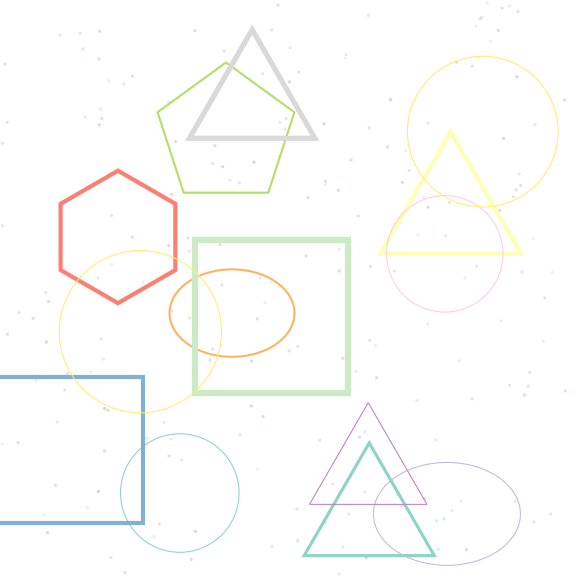[{"shape": "circle", "thickness": 0.5, "radius": 0.51, "center": [0.311, 0.145]}, {"shape": "triangle", "thickness": 1.5, "radius": 0.65, "center": [0.639, 0.102]}, {"shape": "triangle", "thickness": 2, "radius": 0.7, "center": [0.78, 0.63]}, {"shape": "oval", "thickness": 0.5, "radius": 0.64, "center": [0.774, 0.109]}, {"shape": "hexagon", "thickness": 2, "radius": 0.57, "center": [0.204, 0.589]}, {"shape": "square", "thickness": 2, "radius": 0.63, "center": [0.122, 0.221]}, {"shape": "oval", "thickness": 1, "radius": 0.54, "center": [0.402, 0.457]}, {"shape": "pentagon", "thickness": 1, "radius": 0.62, "center": [0.391, 0.766]}, {"shape": "circle", "thickness": 0.5, "radius": 0.5, "center": [0.77, 0.56]}, {"shape": "triangle", "thickness": 2.5, "radius": 0.63, "center": [0.437, 0.822]}, {"shape": "triangle", "thickness": 0.5, "radius": 0.59, "center": [0.638, 0.184]}, {"shape": "square", "thickness": 3, "radius": 0.66, "center": [0.47, 0.451]}, {"shape": "circle", "thickness": 0.5, "radius": 0.7, "center": [0.243, 0.425]}, {"shape": "circle", "thickness": 0.5, "radius": 0.65, "center": [0.836, 0.771]}]